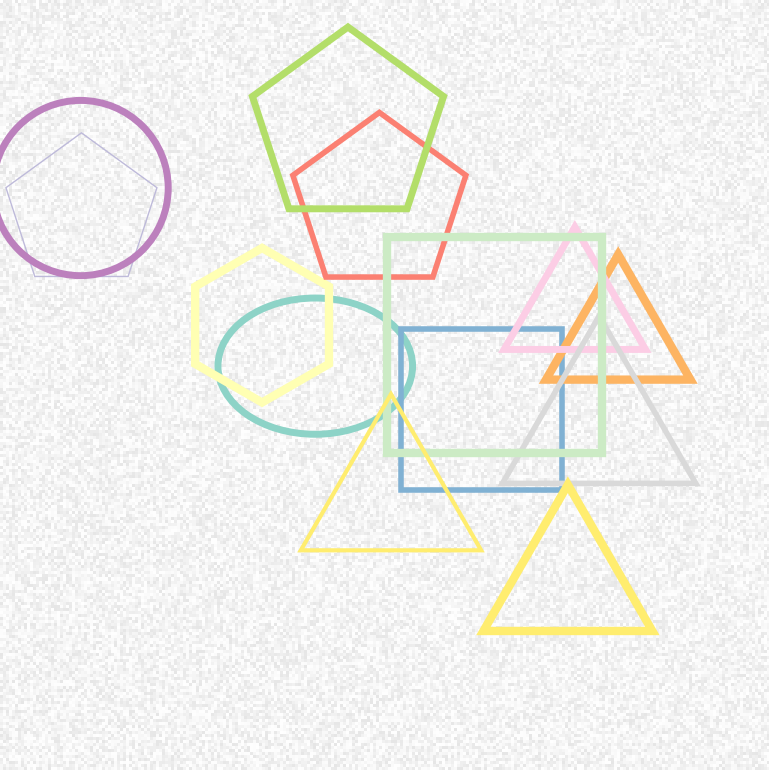[{"shape": "oval", "thickness": 2.5, "radius": 0.63, "center": [0.409, 0.524]}, {"shape": "hexagon", "thickness": 3, "radius": 0.5, "center": [0.34, 0.578]}, {"shape": "pentagon", "thickness": 0.5, "radius": 0.52, "center": [0.106, 0.724]}, {"shape": "pentagon", "thickness": 2, "radius": 0.59, "center": [0.493, 0.736]}, {"shape": "square", "thickness": 2, "radius": 0.52, "center": [0.625, 0.468]}, {"shape": "triangle", "thickness": 3, "radius": 0.54, "center": [0.803, 0.561]}, {"shape": "pentagon", "thickness": 2.5, "radius": 0.65, "center": [0.452, 0.834]}, {"shape": "triangle", "thickness": 2.5, "radius": 0.53, "center": [0.747, 0.599]}, {"shape": "triangle", "thickness": 2, "radius": 0.72, "center": [0.778, 0.445]}, {"shape": "circle", "thickness": 2.5, "radius": 0.57, "center": [0.105, 0.756]}, {"shape": "square", "thickness": 3, "radius": 0.7, "center": [0.642, 0.552]}, {"shape": "triangle", "thickness": 1.5, "radius": 0.68, "center": [0.508, 0.353]}, {"shape": "triangle", "thickness": 3, "radius": 0.63, "center": [0.737, 0.244]}]